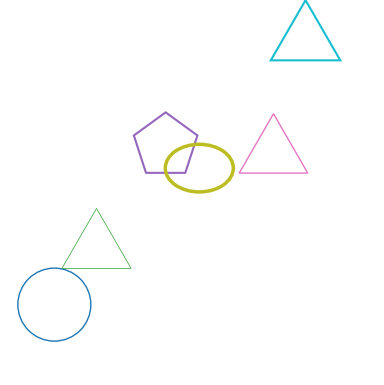[{"shape": "circle", "thickness": 1, "radius": 0.47, "center": [0.141, 0.209]}, {"shape": "triangle", "thickness": 0.5, "radius": 0.52, "center": [0.251, 0.355]}, {"shape": "pentagon", "thickness": 1.5, "radius": 0.43, "center": [0.43, 0.621]}, {"shape": "triangle", "thickness": 1, "radius": 0.51, "center": [0.71, 0.602]}, {"shape": "oval", "thickness": 2.5, "radius": 0.44, "center": [0.518, 0.563]}, {"shape": "triangle", "thickness": 1.5, "radius": 0.52, "center": [0.794, 0.895]}]